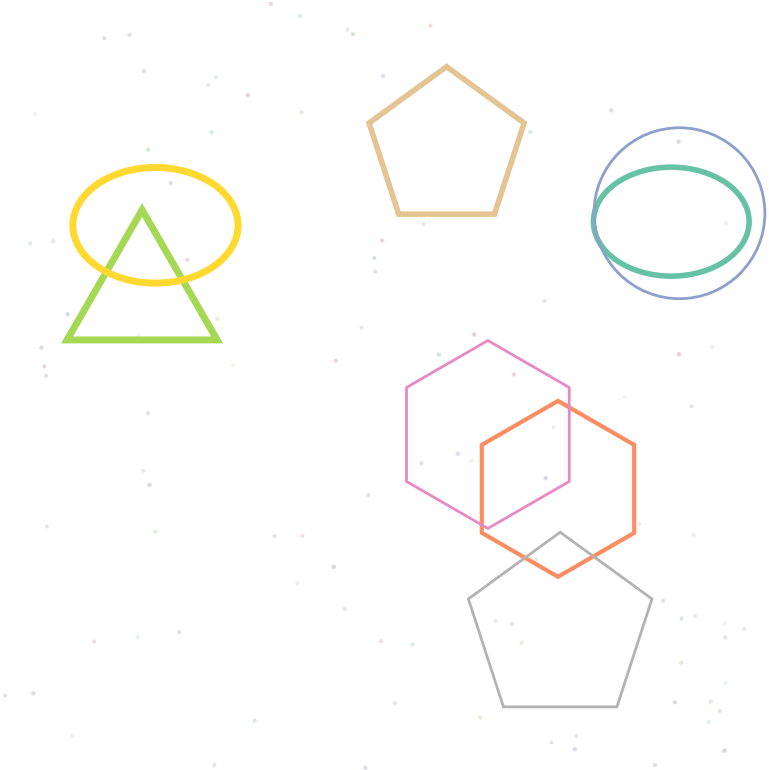[{"shape": "oval", "thickness": 2, "radius": 0.51, "center": [0.872, 0.712]}, {"shape": "hexagon", "thickness": 1.5, "radius": 0.57, "center": [0.725, 0.365]}, {"shape": "circle", "thickness": 1, "radius": 0.55, "center": [0.882, 0.723]}, {"shape": "hexagon", "thickness": 1, "radius": 0.61, "center": [0.634, 0.436]}, {"shape": "triangle", "thickness": 2.5, "radius": 0.56, "center": [0.185, 0.615]}, {"shape": "oval", "thickness": 2.5, "radius": 0.54, "center": [0.202, 0.707]}, {"shape": "pentagon", "thickness": 2, "radius": 0.53, "center": [0.58, 0.808]}, {"shape": "pentagon", "thickness": 1, "radius": 0.63, "center": [0.728, 0.183]}]